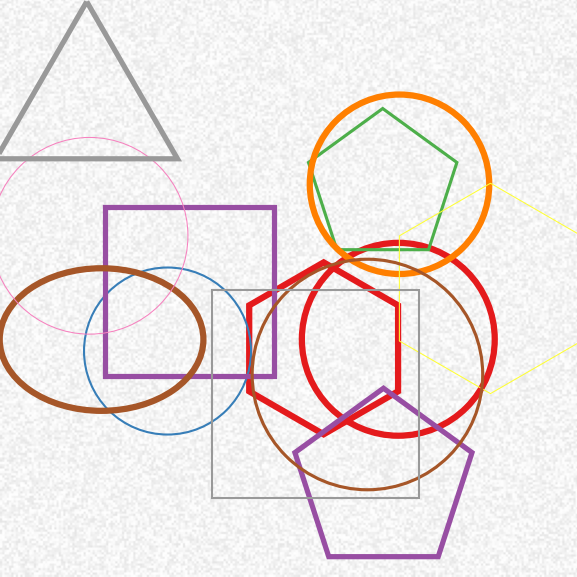[{"shape": "circle", "thickness": 3, "radius": 0.83, "center": [0.69, 0.412]}, {"shape": "hexagon", "thickness": 3, "radius": 0.74, "center": [0.56, 0.396]}, {"shape": "circle", "thickness": 1, "radius": 0.72, "center": [0.29, 0.391]}, {"shape": "pentagon", "thickness": 1.5, "radius": 0.68, "center": [0.663, 0.676]}, {"shape": "square", "thickness": 2.5, "radius": 0.73, "center": [0.328, 0.494]}, {"shape": "pentagon", "thickness": 2.5, "radius": 0.81, "center": [0.664, 0.166]}, {"shape": "circle", "thickness": 3, "radius": 0.78, "center": [0.692, 0.68]}, {"shape": "hexagon", "thickness": 0.5, "radius": 0.91, "center": [0.849, 0.5]}, {"shape": "oval", "thickness": 3, "radius": 0.88, "center": [0.176, 0.411]}, {"shape": "circle", "thickness": 1.5, "radius": 1.0, "center": [0.636, 0.351]}, {"shape": "circle", "thickness": 0.5, "radius": 0.85, "center": [0.155, 0.591]}, {"shape": "triangle", "thickness": 2.5, "radius": 0.91, "center": [0.15, 0.815]}, {"shape": "square", "thickness": 1, "radius": 0.9, "center": [0.546, 0.317]}]